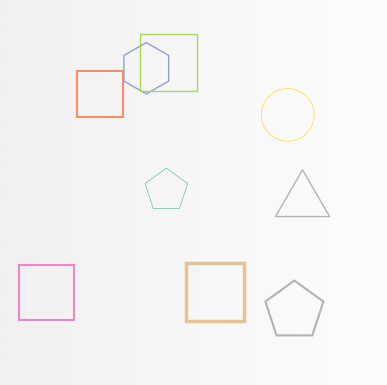[{"shape": "pentagon", "thickness": 0.5, "radius": 0.29, "center": [0.429, 0.505]}, {"shape": "square", "thickness": 1.5, "radius": 0.3, "center": [0.259, 0.755]}, {"shape": "hexagon", "thickness": 1, "radius": 0.33, "center": [0.377, 0.823]}, {"shape": "square", "thickness": 1.5, "radius": 0.36, "center": [0.12, 0.24]}, {"shape": "square", "thickness": 1, "radius": 0.37, "center": [0.435, 0.838]}, {"shape": "circle", "thickness": 0.5, "radius": 0.34, "center": [0.742, 0.702]}, {"shape": "square", "thickness": 2.5, "radius": 0.38, "center": [0.555, 0.241]}, {"shape": "pentagon", "thickness": 1.5, "radius": 0.39, "center": [0.76, 0.193]}, {"shape": "triangle", "thickness": 1, "radius": 0.4, "center": [0.781, 0.478]}]